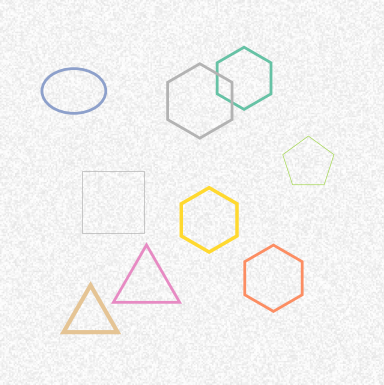[{"shape": "hexagon", "thickness": 2, "radius": 0.4, "center": [0.634, 0.797]}, {"shape": "hexagon", "thickness": 2, "radius": 0.43, "center": [0.71, 0.277]}, {"shape": "oval", "thickness": 2, "radius": 0.41, "center": [0.192, 0.764]}, {"shape": "triangle", "thickness": 2, "radius": 0.5, "center": [0.381, 0.264]}, {"shape": "pentagon", "thickness": 0.5, "radius": 0.35, "center": [0.801, 0.577]}, {"shape": "hexagon", "thickness": 2.5, "radius": 0.42, "center": [0.543, 0.429]}, {"shape": "triangle", "thickness": 3, "radius": 0.41, "center": [0.235, 0.178]}, {"shape": "square", "thickness": 0.5, "radius": 0.4, "center": [0.294, 0.475]}, {"shape": "hexagon", "thickness": 2, "radius": 0.48, "center": [0.519, 0.738]}]